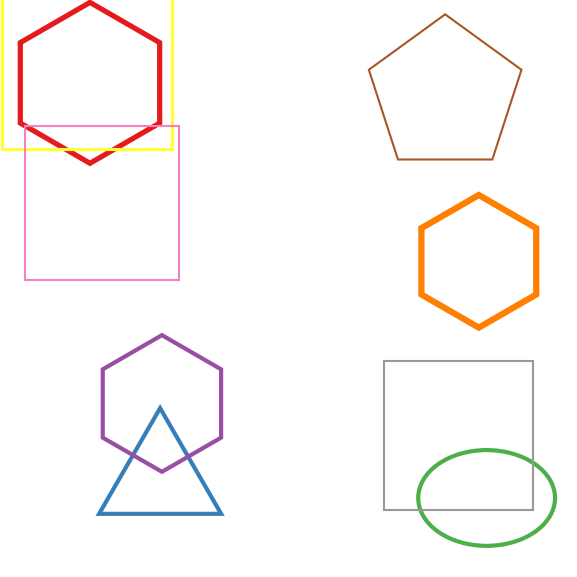[{"shape": "hexagon", "thickness": 2.5, "radius": 0.7, "center": [0.156, 0.856]}, {"shape": "triangle", "thickness": 2, "radius": 0.61, "center": [0.277, 0.17]}, {"shape": "oval", "thickness": 2, "radius": 0.59, "center": [0.843, 0.137]}, {"shape": "hexagon", "thickness": 2, "radius": 0.59, "center": [0.28, 0.3]}, {"shape": "hexagon", "thickness": 3, "radius": 0.57, "center": [0.829, 0.547]}, {"shape": "square", "thickness": 1.5, "radius": 0.74, "center": [0.151, 0.889]}, {"shape": "pentagon", "thickness": 1, "radius": 0.69, "center": [0.771, 0.835]}, {"shape": "square", "thickness": 1, "radius": 0.67, "center": [0.177, 0.648]}, {"shape": "square", "thickness": 1, "radius": 0.64, "center": [0.794, 0.245]}]